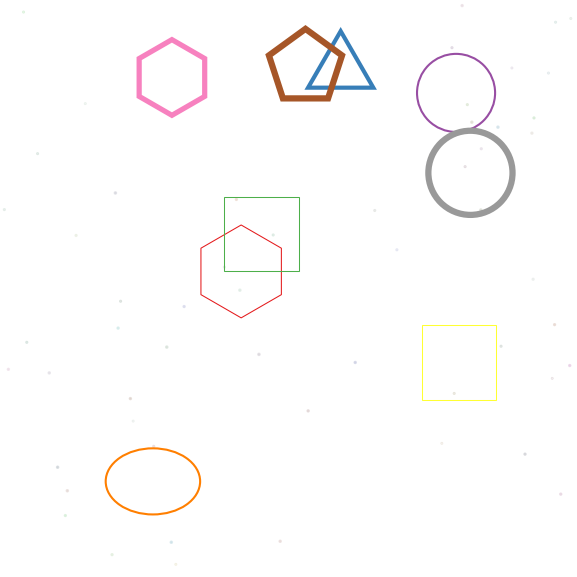[{"shape": "hexagon", "thickness": 0.5, "radius": 0.4, "center": [0.418, 0.529]}, {"shape": "triangle", "thickness": 2, "radius": 0.33, "center": [0.59, 0.88]}, {"shape": "square", "thickness": 0.5, "radius": 0.32, "center": [0.452, 0.594]}, {"shape": "circle", "thickness": 1, "radius": 0.34, "center": [0.79, 0.838]}, {"shape": "oval", "thickness": 1, "radius": 0.41, "center": [0.265, 0.166]}, {"shape": "square", "thickness": 0.5, "radius": 0.32, "center": [0.794, 0.371]}, {"shape": "pentagon", "thickness": 3, "radius": 0.33, "center": [0.529, 0.883]}, {"shape": "hexagon", "thickness": 2.5, "radius": 0.33, "center": [0.298, 0.865]}, {"shape": "circle", "thickness": 3, "radius": 0.36, "center": [0.815, 0.7]}]